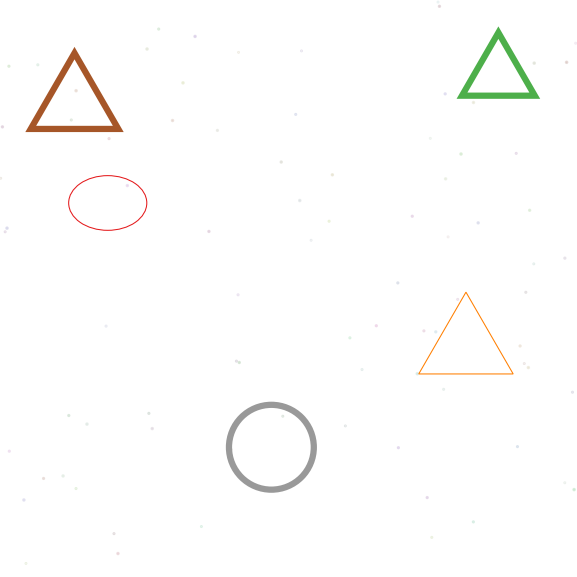[{"shape": "oval", "thickness": 0.5, "radius": 0.34, "center": [0.187, 0.648]}, {"shape": "triangle", "thickness": 3, "radius": 0.36, "center": [0.863, 0.87]}, {"shape": "triangle", "thickness": 0.5, "radius": 0.47, "center": [0.807, 0.399]}, {"shape": "triangle", "thickness": 3, "radius": 0.44, "center": [0.129, 0.82]}, {"shape": "circle", "thickness": 3, "radius": 0.37, "center": [0.47, 0.225]}]